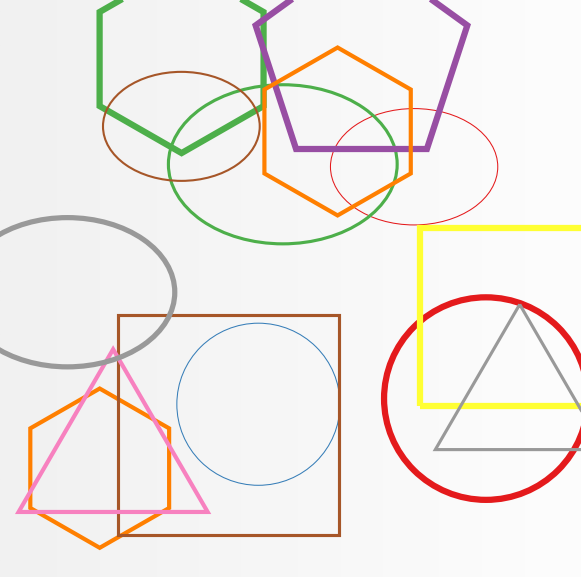[{"shape": "oval", "thickness": 0.5, "radius": 0.72, "center": [0.712, 0.71]}, {"shape": "circle", "thickness": 3, "radius": 0.88, "center": [0.836, 0.309]}, {"shape": "circle", "thickness": 0.5, "radius": 0.7, "center": [0.445, 0.299]}, {"shape": "oval", "thickness": 1.5, "radius": 0.98, "center": [0.487, 0.715]}, {"shape": "hexagon", "thickness": 3, "radius": 0.81, "center": [0.312, 0.897]}, {"shape": "pentagon", "thickness": 3, "radius": 0.96, "center": [0.622, 0.896]}, {"shape": "hexagon", "thickness": 2, "radius": 0.73, "center": [0.581, 0.771]}, {"shape": "hexagon", "thickness": 2, "radius": 0.69, "center": [0.172, 0.188]}, {"shape": "square", "thickness": 3, "radius": 0.77, "center": [0.876, 0.45]}, {"shape": "square", "thickness": 1.5, "radius": 0.95, "center": [0.393, 0.263]}, {"shape": "oval", "thickness": 1, "radius": 0.67, "center": [0.312, 0.78]}, {"shape": "triangle", "thickness": 2, "radius": 0.94, "center": [0.195, 0.207]}, {"shape": "triangle", "thickness": 1.5, "radius": 0.84, "center": [0.894, 0.304]}, {"shape": "oval", "thickness": 2.5, "radius": 0.92, "center": [0.116, 0.493]}]